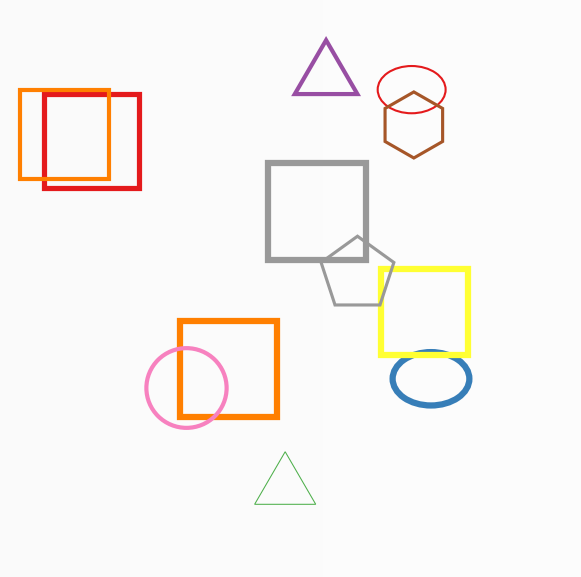[{"shape": "oval", "thickness": 1, "radius": 0.29, "center": [0.708, 0.844]}, {"shape": "square", "thickness": 2.5, "radius": 0.41, "center": [0.157, 0.755]}, {"shape": "oval", "thickness": 3, "radius": 0.33, "center": [0.741, 0.343]}, {"shape": "triangle", "thickness": 0.5, "radius": 0.3, "center": [0.491, 0.156]}, {"shape": "triangle", "thickness": 2, "radius": 0.31, "center": [0.561, 0.867]}, {"shape": "square", "thickness": 3, "radius": 0.42, "center": [0.393, 0.361]}, {"shape": "square", "thickness": 2, "radius": 0.38, "center": [0.11, 0.766]}, {"shape": "square", "thickness": 3, "radius": 0.37, "center": [0.73, 0.459]}, {"shape": "hexagon", "thickness": 1.5, "radius": 0.29, "center": [0.712, 0.783]}, {"shape": "circle", "thickness": 2, "radius": 0.35, "center": [0.321, 0.327]}, {"shape": "square", "thickness": 3, "radius": 0.42, "center": [0.545, 0.634]}, {"shape": "pentagon", "thickness": 1.5, "radius": 0.33, "center": [0.615, 0.524]}]